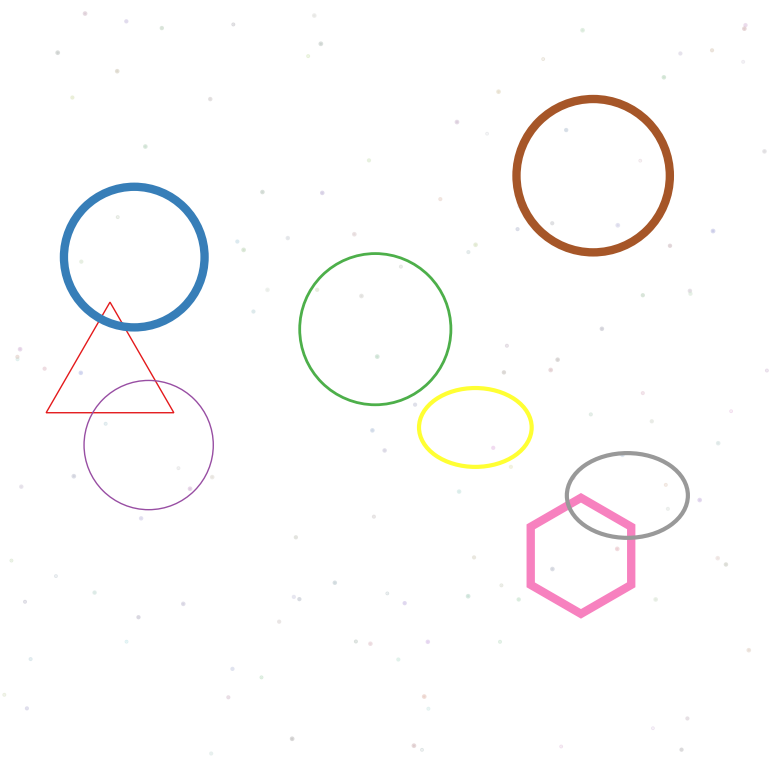[{"shape": "triangle", "thickness": 0.5, "radius": 0.48, "center": [0.143, 0.512]}, {"shape": "circle", "thickness": 3, "radius": 0.46, "center": [0.174, 0.666]}, {"shape": "circle", "thickness": 1, "radius": 0.49, "center": [0.487, 0.573]}, {"shape": "circle", "thickness": 0.5, "radius": 0.42, "center": [0.193, 0.422]}, {"shape": "oval", "thickness": 1.5, "radius": 0.37, "center": [0.617, 0.445]}, {"shape": "circle", "thickness": 3, "radius": 0.5, "center": [0.77, 0.772]}, {"shape": "hexagon", "thickness": 3, "radius": 0.38, "center": [0.755, 0.278]}, {"shape": "oval", "thickness": 1.5, "radius": 0.39, "center": [0.815, 0.357]}]